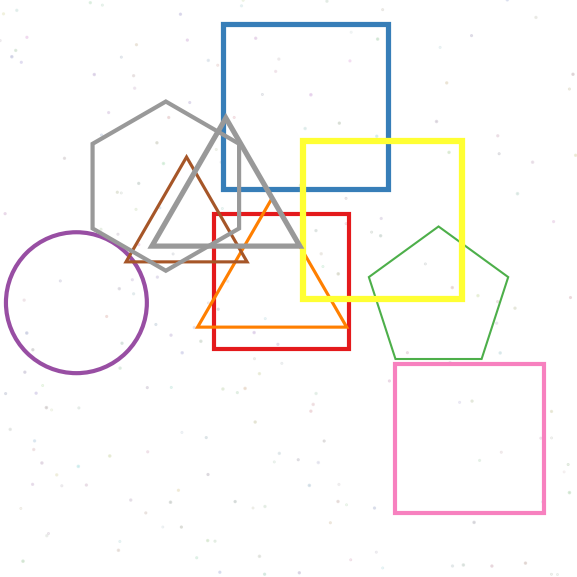[{"shape": "square", "thickness": 2, "radius": 0.58, "center": [0.487, 0.512]}, {"shape": "square", "thickness": 2.5, "radius": 0.71, "center": [0.529, 0.814]}, {"shape": "pentagon", "thickness": 1, "radius": 0.63, "center": [0.759, 0.48]}, {"shape": "circle", "thickness": 2, "radius": 0.61, "center": [0.132, 0.475]}, {"shape": "triangle", "thickness": 1.5, "radius": 0.75, "center": [0.471, 0.507]}, {"shape": "square", "thickness": 3, "radius": 0.69, "center": [0.663, 0.618]}, {"shape": "triangle", "thickness": 1.5, "radius": 0.61, "center": [0.323, 0.606]}, {"shape": "square", "thickness": 2, "radius": 0.65, "center": [0.813, 0.239]}, {"shape": "triangle", "thickness": 2.5, "radius": 0.74, "center": [0.391, 0.647]}, {"shape": "hexagon", "thickness": 2, "radius": 0.73, "center": [0.287, 0.677]}]